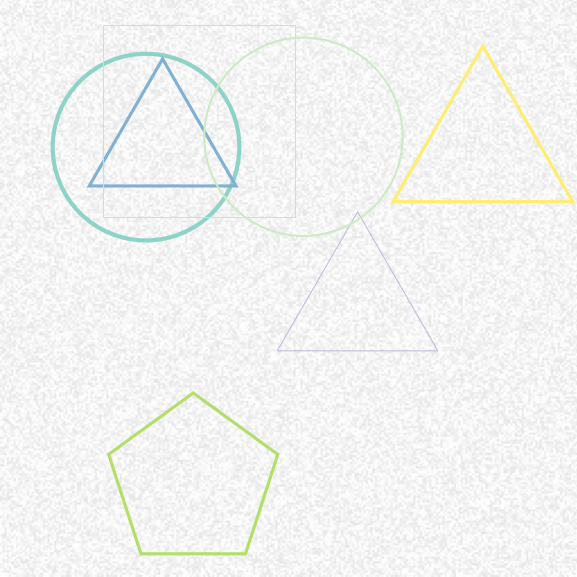[{"shape": "circle", "thickness": 2, "radius": 0.81, "center": [0.253, 0.744]}, {"shape": "triangle", "thickness": 0.5, "radius": 0.8, "center": [0.619, 0.472]}, {"shape": "triangle", "thickness": 1.5, "radius": 0.73, "center": [0.282, 0.75]}, {"shape": "pentagon", "thickness": 1.5, "radius": 0.77, "center": [0.335, 0.165]}, {"shape": "square", "thickness": 0.5, "radius": 0.83, "center": [0.344, 0.789]}, {"shape": "circle", "thickness": 1, "radius": 0.86, "center": [0.526, 0.762]}, {"shape": "triangle", "thickness": 1.5, "radius": 0.9, "center": [0.836, 0.74]}]